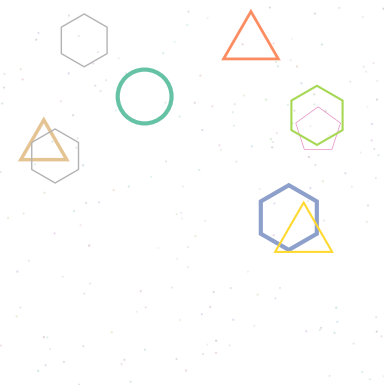[{"shape": "circle", "thickness": 3, "radius": 0.35, "center": [0.376, 0.749]}, {"shape": "triangle", "thickness": 2, "radius": 0.41, "center": [0.652, 0.888]}, {"shape": "hexagon", "thickness": 3, "radius": 0.42, "center": [0.75, 0.435]}, {"shape": "pentagon", "thickness": 0.5, "radius": 0.31, "center": [0.826, 0.661]}, {"shape": "hexagon", "thickness": 1.5, "radius": 0.38, "center": [0.823, 0.7]}, {"shape": "triangle", "thickness": 1.5, "radius": 0.43, "center": [0.789, 0.388]}, {"shape": "triangle", "thickness": 2.5, "radius": 0.34, "center": [0.114, 0.62]}, {"shape": "hexagon", "thickness": 1, "radius": 0.34, "center": [0.219, 0.895]}, {"shape": "hexagon", "thickness": 1, "radius": 0.35, "center": [0.143, 0.595]}]